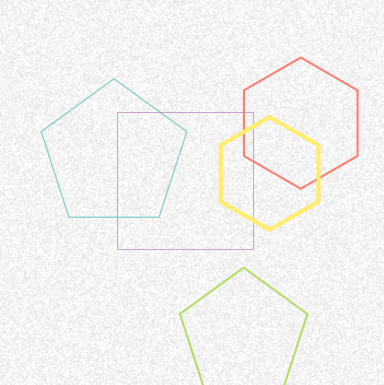[{"shape": "pentagon", "thickness": 1, "radius": 0.99, "center": [0.296, 0.597]}, {"shape": "hexagon", "thickness": 1.5, "radius": 0.85, "center": [0.781, 0.68]}, {"shape": "pentagon", "thickness": 1.5, "radius": 0.87, "center": [0.633, 0.131]}, {"shape": "square", "thickness": 0.5, "radius": 0.89, "center": [0.481, 0.531]}, {"shape": "hexagon", "thickness": 3, "radius": 0.73, "center": [0.7, 0.55]}]